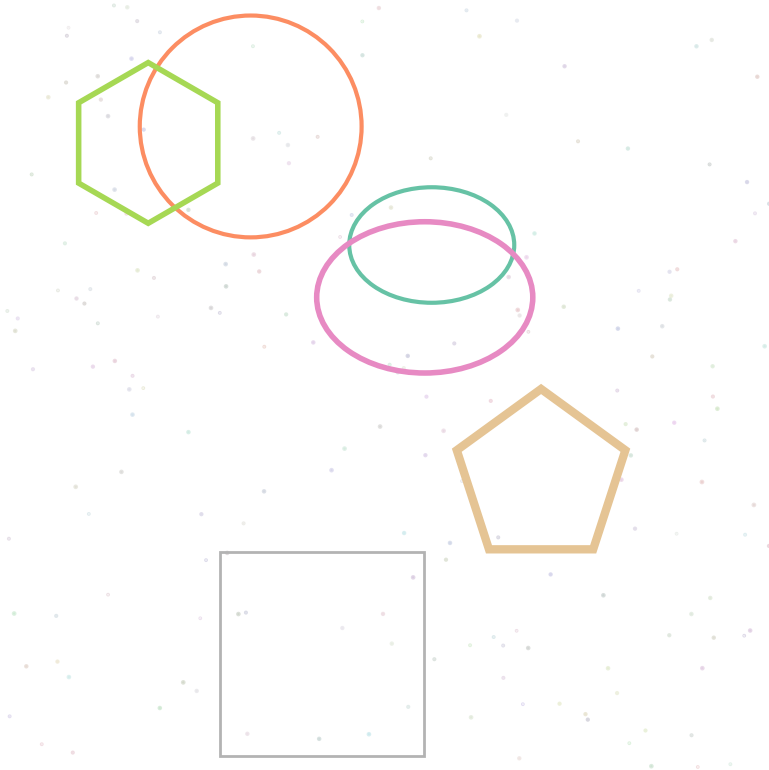[{"shape": "oval", "thickness": 1.5, "radius": 0.54, "center": [0.561, 0.682]}, {"shape": "circle", "thickness": 1.5, "radius": 0.72, "center": [0.326, 0.836]}, {"shape": "oval", "thickness": 2, "radius": 0.7, "center": [0.552, 0.614]}, {"shape": "hexagon", "thickness": 2, "radius": 0.52, "center": [0.192, 0.814]}, {"shape": "pentagon", "thickness": 3, "radius": 0.58, "center": [0.703, 0.38]}, {"shape": "square", "thickness": 1, "radius": 0.66, "center": [0.418, 0.151]}]